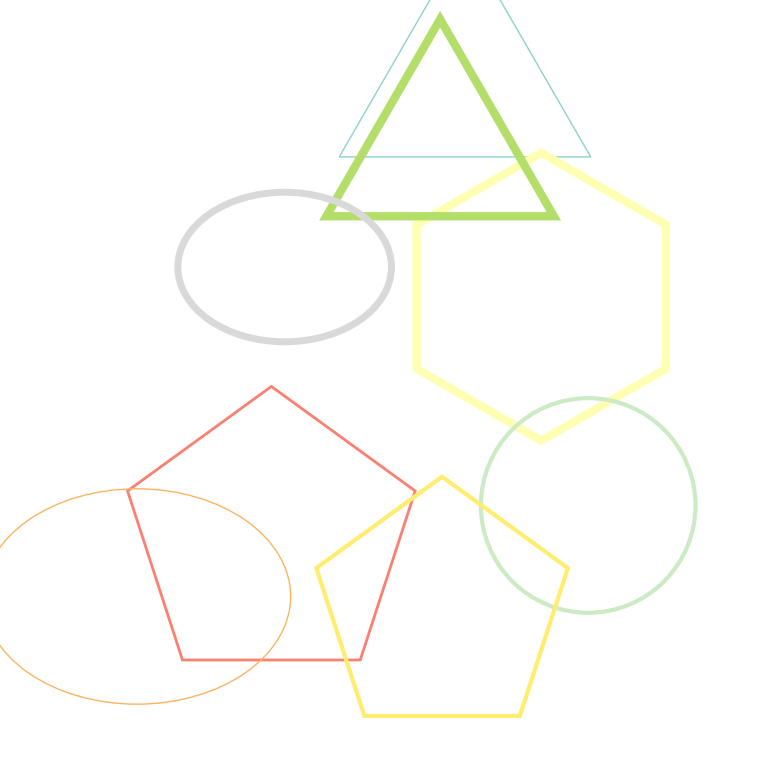[{"shape": "triangle", "thickness": 0.5, "radius": 0.94, "center": [0.604, 0.89]}, {"shape": "hexagon", "thickness": 3, "radius": 0.93, "center": [0.703, 0.615]}, {"shape": "pentagon", "thickness": 1, "radius": 0.98, "center": [0.352, 0.302]}, {"shape": "oval", "thickness": 0.5, "radius": 1.0, "center": [0.178, 0.225]}, {"shape": "triangle", "thickness": 3, "radius": 0.85, "center": [0.572, 0.804]}, {"shape": "oval", "thickness": 2.5, "radius": 0.69, "center": [0.37, 0.653]}, {"shape": "circle", "thickness": 1.5, "radius": 0.7, "center": [0.764, 0.344]}, {"shape": "pentagon", "thickness": 1.5, "radius": 0.86, "center": [0.574, 0.209]}]